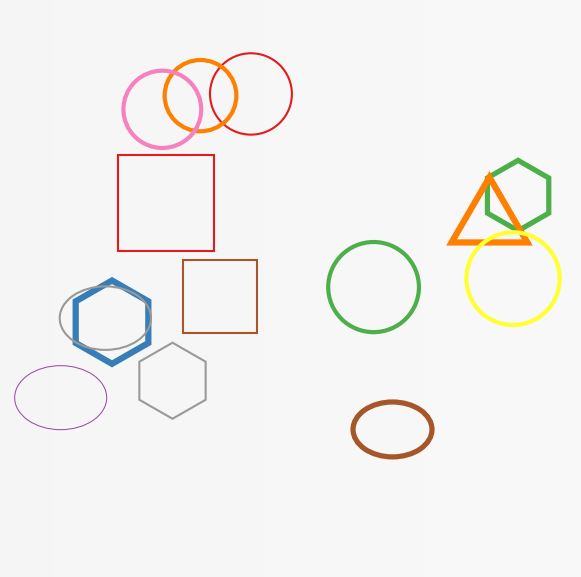[{"shape": "square", "thickness": 1, "radius": 0.42, "center": [0.286, 0.648]}, {"shape": "circle", "thickness": 1, "radius": 0.35, "center": [0.432, 0.836]}, {"shape": "hexagon", "thickness": 3, "radius": 0.36, "center": [0.193, 0.441]}, {"shape": "circle", "thickness": 2, "radius": 0.39, "center": [0.643, 0.502]}, {"shape": "hexagon", "thickness": 2.5, "radius": 0.3, "center": [0.891, 0.661]}, {"shape": "oval", "thickness": 0.5, "radius": 0.4, "center": [0.104, 0.311]}, {"shape": "circle", "thickness": 2, "radius": 0.31, "center": [0.345, 0.834]}, {"shape": "triangle", "thickness": 3, "radius": 0.38, "center": [0.842, 0.617]}, {"shape": "circle", "thickness": 2, "radius": 0.4, "center": [0.883, 0.517]}, {"shape": "square", "thickness": 1, "radius": 0.32, "center": [0.378, 0.486]}, {"shape": "oval", "thickness": 2.5, "radius": 0.34, "center": [0.675, 0.256]}, {"shape": "circle", "thickness": 2, "radius": 0.33, "center": [0.279, 0.81]}, {"shape": "hexagon", "thickness": 1, "radius": 0.33, "center": [0.297, 0.34]}, {"shape": "oval", "thickness": 1, "radius": 0.39, "center": [0.181, 0.448]}]